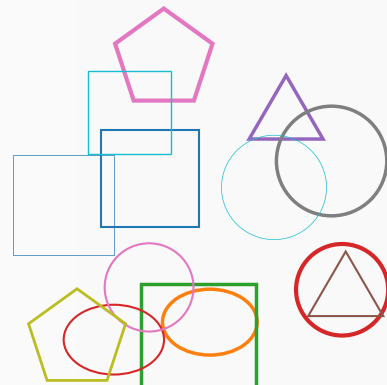[{"shape": "square", "thickness": 0.5, "radius": 0.65, "center": [0.163, 0.467]}, {"shape": "square", "thickness": 1.5, "radius": 0.63, "center": [0.387, 0.536]}, {"shape": "oval", "thickness": 2.5, "radius": 0.61, "center": [0.542, 0.163]}, {"shape": "square", "thickness": 2.5, "radius": 0.74, "center": [0.511, 0.113]}, {"shape": "oval", "thickness": 1.5, "radius": 0.65, "center": [0.294, 0.118]}, {"shape": "circle", "thickness": 3, "radius": 0.59, "center": [0.883, 0.247]}, {"shape": "triangle", "thickness": 2.5, "radius": 0.55, "center": [0.738, 0.694]}, {"shape": "triangle", "thickness": 1.5, "radius": 0.56, "center": [0.892, 0.235]}, {"shape": "circle", "thickness": 1.5, "radius": 0.57, "center": [0.385, 0.253]}, {"shape": "pentagon", "thickness": 3, "radius": 0.66, "center": [0.423, 0.846]}, {"shape": "circle", "thickness": 2.5, "radius": 0.71, "center": [0.856, 0.582]}, {"shape": "pentagon", "thickness": 2, "radius": 0.66, "center": [0.199, 0.118]}, {"shape": "circle", "thickness": 0.5, "radius": 0.68, "center": [0.707, 0.513]}, {"shape": "square", "thickness": 1, "radius": 0.54, "center": [0.334, 0.708]}]